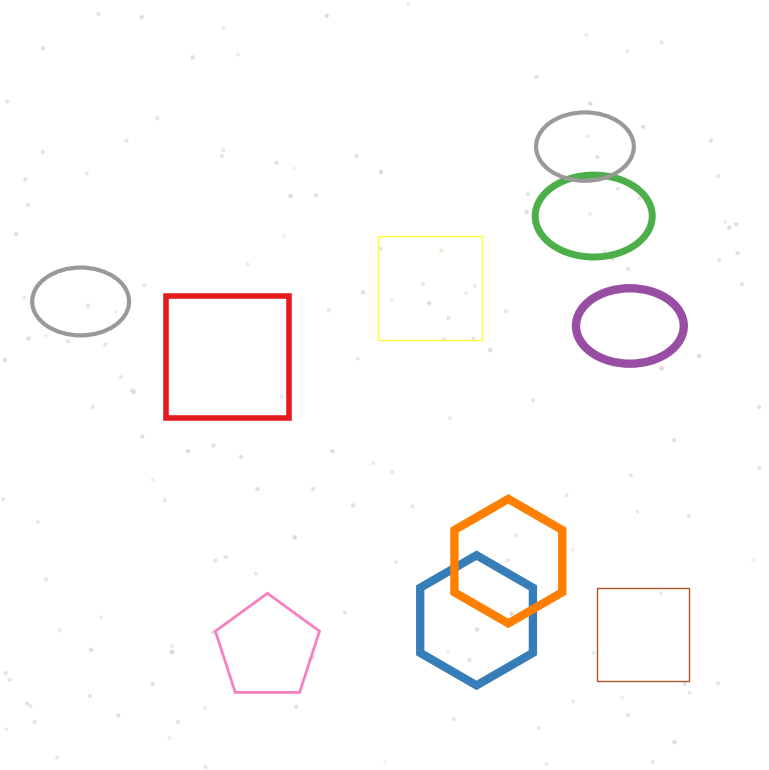[{"shape": "square", "thickness": 2, "radius": 0.4, "center": [0.295, 0.536]}, {"shape": "hexagon", "thickness": 3, "radius": 0.42, "center": [0.619, 0.194]}, {"shape": "oval", "thickness": 2.5, "radius": 0.38, "center": [0.771, 0.719]}, {"shape": "oval", "thickness": 3, "radius": 0.35, "center": [0.818, 0.577]}, {"shape": "hexagon", "thickness": 3, "radius": 0.4, "center": [0.66, 0.271]}, {"shape": "square", "thickness": 0.5, "radius": 0.34, "center": [0.558, 0.626]}, {"shape": "square", "thickness": 0.5, "radius": 0.3, "center": [0.835, 0.176]}, {"shape": "pentagon", "thickness": 1, "radius": 0.36, "center": [0.347, 0.158]}, {"shape": "oval", "thickness": 1.5, "radius": 0.32, "center": [0.76, 0.81]}, {"shape": "oval", "thickness": 1.5, "radius": 0.31, "center": [0.105, 0.608]}]